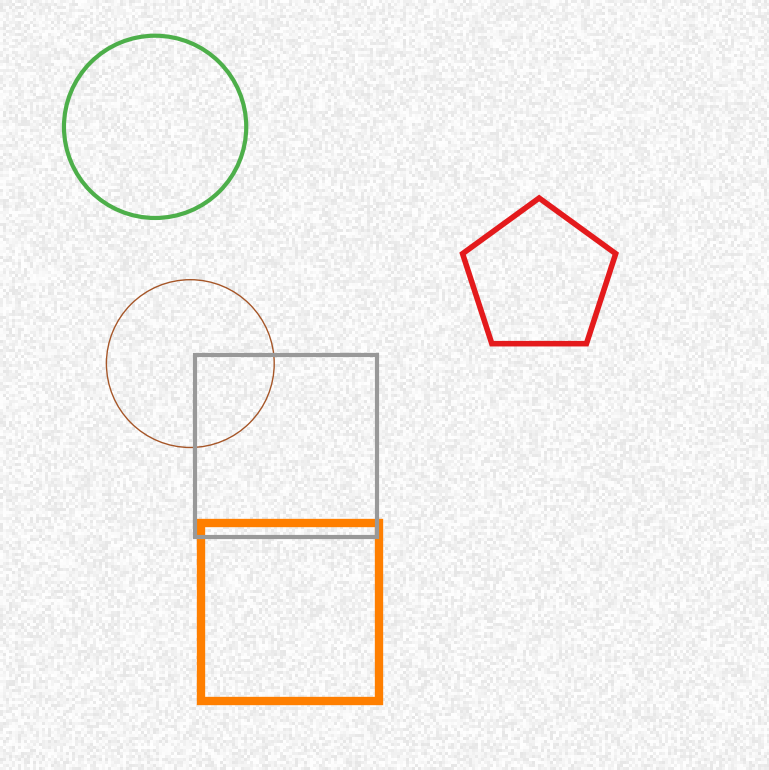[{"shape": "pentagon", "thickness": 2, "radius": 0.52, "center": [0.7, 0.638]}, {"shape": "circle", "thickness": 1.5, "radius": 0.59, "center": [0.201, 0.835]}, {"shape": "square", "thickness": 3, "radius": 0.58, "center": [0.377, 0.205]}, {"shape": "circle", "thickness": 0.5, "radius": 0.54, "center": [0.247, 0.528]}, {"shape": "square", "thickness": 1.5, "radius": 0.59, "center": [0.371, 0.42]}]